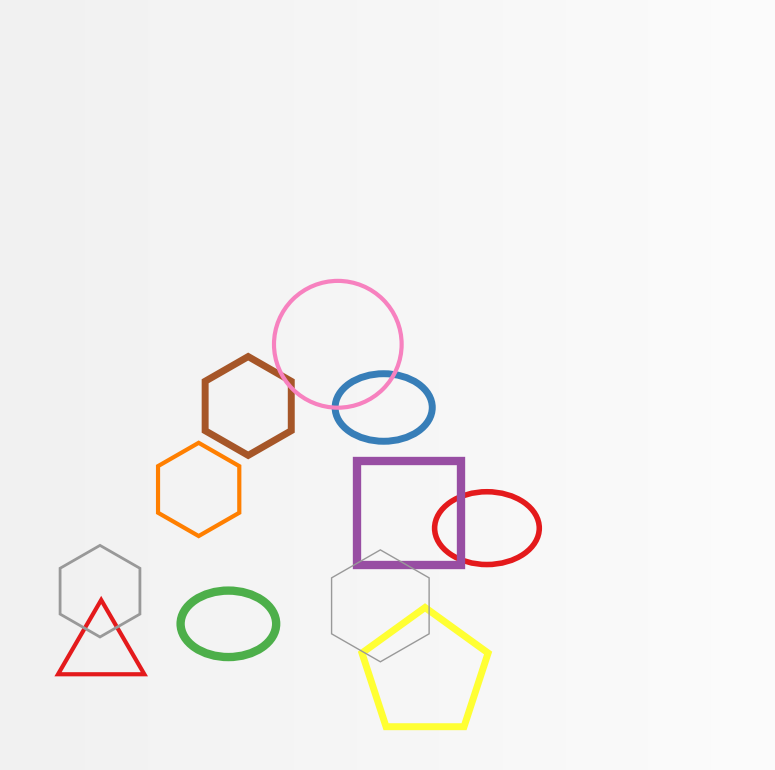[{"shape": "triangle", "thickness": 1.5, "radius": 0.32, "center": [0.131, 0.156]}, {"shape": "oval", "thickness": 2, "radius": 0.34, "center": [0.628, 0.314]}, {"shape": "oval", "thickness": 2.5, "radius": 0.31, "center": [0.495, 0.471]}, {"shape": "oval", "thickness": 3, "radius": 0.31, "center": [0.295, 0.19]}, {"shape": "square", "thickness": 3, "radius": 0.34, "center": [0.528, 0.334]}, {"shape": "hexagon", "thickness": 1.5, "radius": 0.3, "center": [0.256, 0.364]}, {"shape": "pentagon", "thickness": 2.5, "radius": 0.43, "center": [0.548, 0.125]}, {"shape": "hexagon", "thickness": 2.5, "radius": 0.32, "center": [0.32, 0.473]}, {"shape": "circle", "thickness": 1.5, "radius": 0.41, "center": [0.436, 0.553]}, {"shape": "hexagon", "thickness": 0.5, "radius": 0.36, "center": [0.491, 0.213]}, {"shape": "hexagon", "thickness": 1, "radius": 0.3, "center": [0.129, 0.232]}]